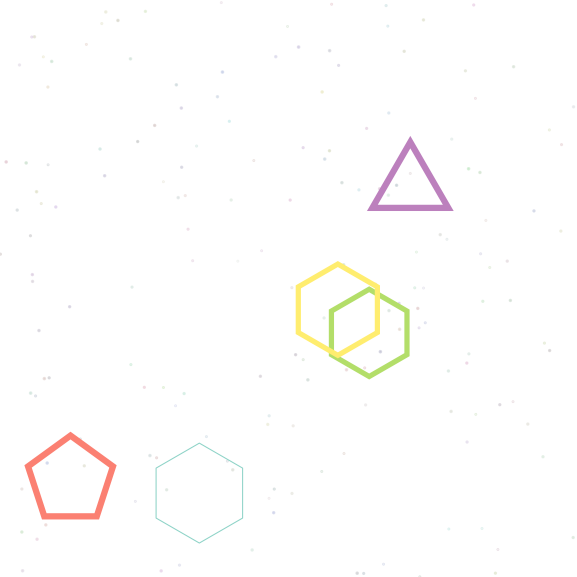[{"shape": "hexagon", "thickness": 0.5, "radius": 0.43, "center": [0.345, 0.145]}, {"shape": "pentagon", "thickness": 3, "radius": 0.39, "center": [0.122, 0.168]}, {"shape": "hexagon", "thickness": 2.5, "radius": 0.38, "center": [0.639, 0.423]}, {"shape": "triangle", "thickness": 3, "radius": 0.38, "center": [0.711, 0.677]}, {"shape": "hexagon", "thickness": 2.5, "radius": 0.4, "center": [0.585, 0.463]}]